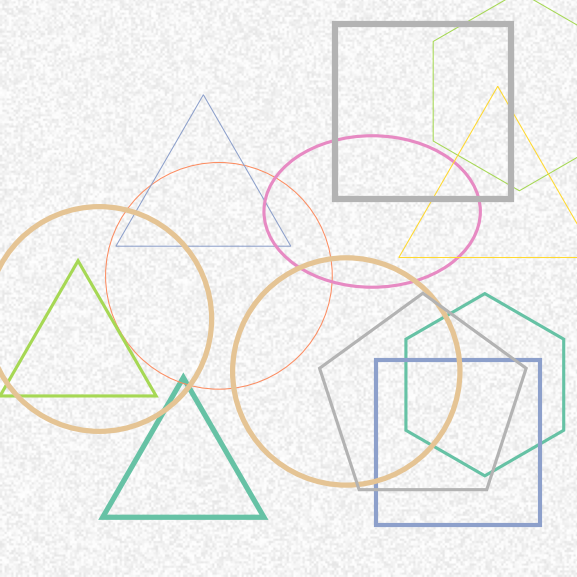[{"shape": "hexagon", "thickness": 1.5, "radius": 0.79, "center": [0.84, 0.333]}, {"shape": "triangle", "thickness": 2.5, "radius": 0.81, "center": [0.317, 0.184]}, {"shape": "circle", "thickness": 0.5, "radius": 0.98, "center": [0.379, 0.522]}, {"shape": "triangle", "thickness": 0.5, "radius": 0.87, "center": [0.352, 0.66]}, {"shape": "square", "thickness": 2, "radius": 0.71, "center": [0.793, 0.233]}, {"shape": "oval", "thickness": 1.5, "radius": 0.94, "center": [0.644, 0.633]}, {"shape": "triangle", "thickness": 1.5, "radius": 0.78, "center": [0.135, 0.392]}, {"shape": "hexagon", "thickness": 0.5, "radius": 0.86, "center": [0.899, 0.841]}, {"shape": "triangle", "thickness": 0.5, "radius": 0.99, "center": [0.862, 0.652]}, {"shape": "circle", "thickness": 2.5, "radius": 0.98, "center": [0.6, 0.356]}, {"shape": "circle", "thickness": 2.5, "radius": 0.97, "center": [0.172, 0.447]}, {"shape": "pentagon", "thickness": 1.5, "radius": 0.94, "center": [0.732, 0.303]}, {"shape": "square", "thickness": 3, "radius": 0.76, "center": [0.732, 0.806]}]